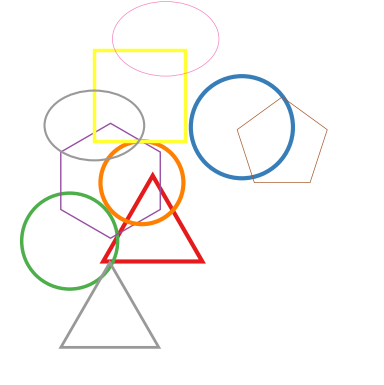[{"shape": "triangle", "thickness": 3, "radius": 0.74, "center": [0.397, 0.395]}, {"shape": "circle", "thickness": 3, "radius": 0.66, "center": [0.628, 0.67]}, {"shape": "circle", "thickness": 2.5, "radius": 0.62, "center": [0.181, 0.374]}, {"shape": "hexagon", "thickness": 1, "radius": 0.75, "center": [0.287, 0.53]}, {"shape": "circle", "thickness": 3, "radius": 0.54, "center": [0.369, 0.525]}, {"shape": "square", "thickness": 2.5, "radius": 0.59, "center": [0.361, 0.751]}, {"shape": "pentagon", "thickness": 0.5, "radius": 0.62, "center": [0.733, 0.625]}, {"shape": "oval", "thickness": 0.5, "radius": 0.69, "center": [0.43, 0.899]}, {"shape": "triangle", "thickness": 2, "radius": 0.73, "center": [0.285, 0.171]}, {"shape": "oval", "thickness": 1.5, "radius": 0.65, "center": [0.245, 0.674]}]